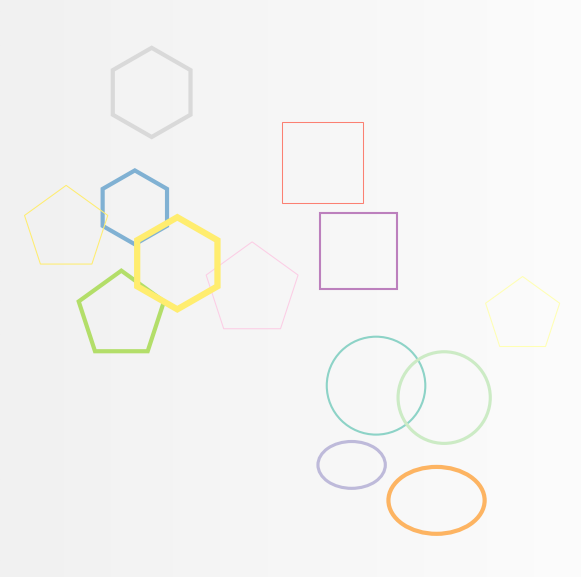[{"shape": "circle", "thickness": 1, "radius": 0.42, "center": [0.647, 0.331]}, {"shape": "pentagon", "thickness": 0.5, "radius": 0.33, "center": [0.899, 0.453]}, {"shape": "oval", "thickness": 1.5, "radius": 0.29, "center": [0.605, 0.194]}, {"shape": "square", "thickness": 0.5, "radius": 0.35, "center": [0.555, 0.718]}, {"shape": "hexagon", "thickness": 2, "radius": 0.32, "center": [0.232, 0.64]}, {"shape": "oval", "thickness": 2, "radius": 0.41, "center": [0.751, 0.133]}, {"shape": "pentagon", "thickness": 2, "radius": 0.39, "center": [0.209, 0.453]}, {"shape": "pentagon", "thickness": 0.5, "radius": 0.42, "center": [0.434, 0.497]}, {"shape": "hexagon", "thickness": 2, "radius": 0.39, "center": [0.261, 0.839]}, {"shape": "square", "thickness": 1, "radius": 0.33, "center": [0.616, 0.564]}, {"shape": "circle", "thickness": 1.5, "radius": 0.4, "center": [0.764, 0.311]}, {"shape": "pentagon", "thickness": 0.5, "radius": 0.38, "center": [0.114, 0.603]}, {"shape": "hexagon", "thickness": 3, "radius": 0.4, "center": [0.305, 0.543]}]